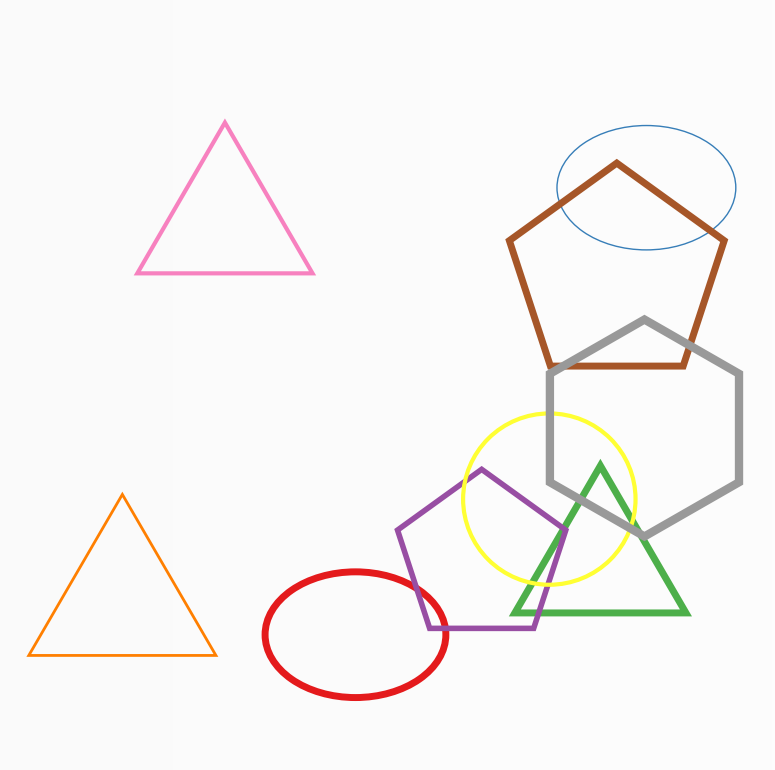[{"shape": "oval", "thickness": 2.5, "radius": 0.58, "center": [0.459, 0.176]}, {"shape": "oval", "thickness": 0.5, "radius": 0.58, "center": [0.834, 0.756]}, {"shape": "triangle", "thickness": 2.5, "radius": 0.64, "center": [0.775, 0.268]}, {"shape": "pentagon", "thickness": 2, "radius": 0.57, "center": [0.622, 0.276]}, {"shape": "triangle", "thickness": 1, "radius": 0.7, "center": [0.158, 0.218]}, {"shape": "circle", "thickness": 1.5, "radius": 0.56, "center": [0.709, 0.352]}, {"shape": "pentagon", "thickness": 2.5, "radius": 0.73, "center": [0.796, 0.642]}, {"shape": "triangle", "thickness": 1.5, "radius": 0.65, "center": [0.29, 0.71]}, {"shape": "hexagon", "thickness": 3, "radius": 0.7, "center": [0.832, 0.444]}]